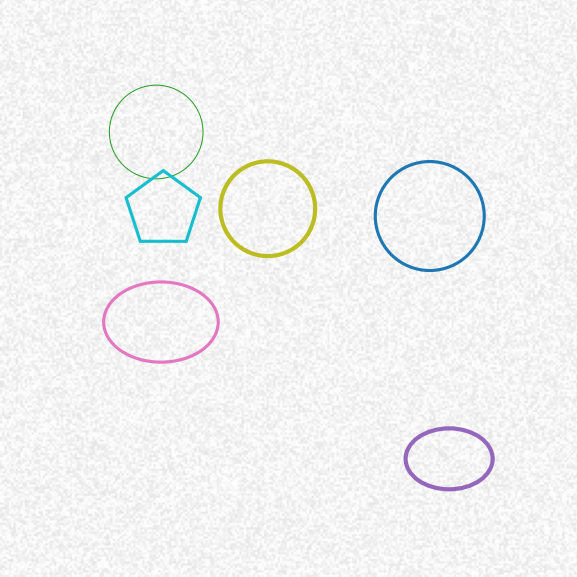[{"shape": "circle", "thickness": 1.5, "radius": 0.47, "center": [0.744, 0.625]}, {"shape": "circle", "thickness": 0.5, "radius": 0.41, "center": [0.27, 0.771]}, {"shape": "oval", "thickness": 2, "radius": 0.38, "center": [0.778, 0.205]}, {"shape": "oval", "thickness": 1.5, "radius": 0.5, "center": [0.279, 0.441]}, {"shape": "circle", "thickness": 2, "radius": 0.41, "center": [0.464, 0.638]}, {"shape": "pentagon", "thickness": 1.5, "radius": 0.34, "center": [0.283, 0.636]}]